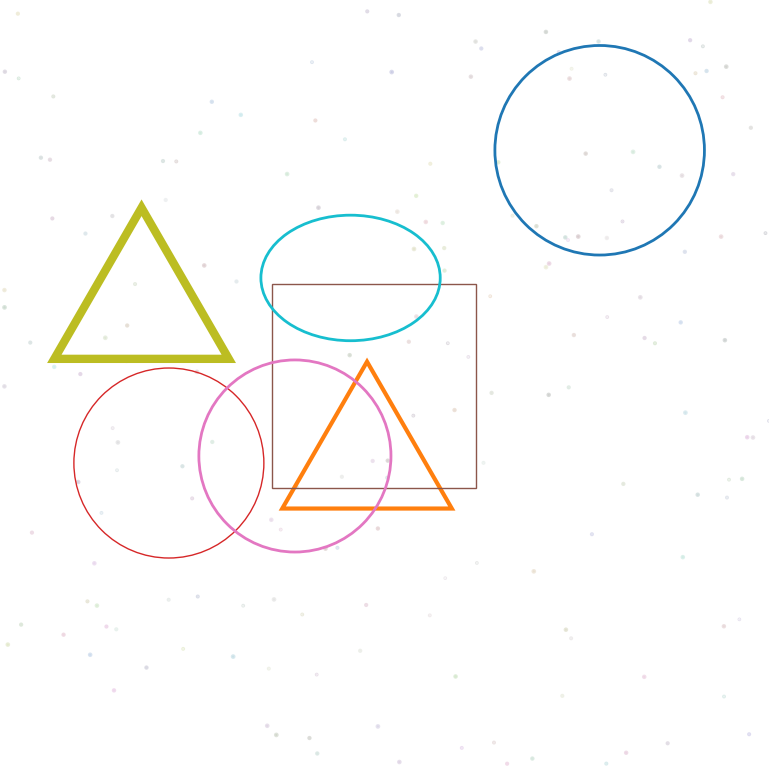[{"shape": "circle", "thickness": 1, "radius": 0.68, "center": [0.779, 0.805]}, {"shape": "triangle", "thickness": 1.5, "radius": 0.64, "center": [0.477, 0.403]}, {"shape": "circle", "thickness": 0.5, "radius": 0.62, "center": [0.219, 0.399]}, {"shape": "square", "thickness": 0.5, "radius": 0.66, "center": [0.485, 0.499]}, {"shape": "circle", "thickness": 1, "radius": 0.62, "center": [0.383, 0.408]}, {"shape": "triangle", "thickness": 3, "radius": 0.65, "center": [0.184, 0.599]}, {"shape": "oval", "thickness": 1, "radius": 0.58, "center": [0.455, 0.639]}]